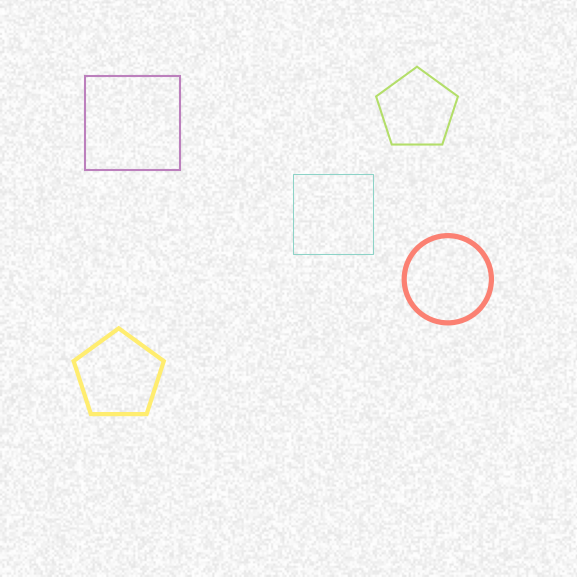[{"shape": "square", "thickness": 0.5, "radius": 0.35, "center": [0.577, 0.629]}, {"shape": "circle", "thickness": 2.5, "radius": 0.38, "center": [0.775, 0.516]}, {"shape": "pentagon", "thickness": 1, "radius": 0.37, "center": [0.722, 0.809]}, {"shape": "square", "thickness": 1, "radius": 0.41, "center": [0.229, 0.786]}, {"shape": "pentagon", "thickness": 2, "radius": 0.41, "center": [0.206, 0.349]}]